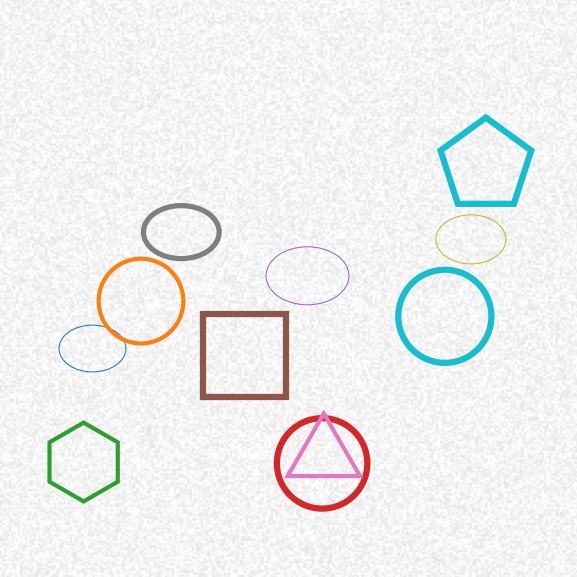[{"shape": "oval", "thickness": 0.5, "radius": 0.29, "center": [0.16, 0.396]}, {"shape": "circle", "thickness": 2, "radius": 0.37, "center": [0.244, 0.478]}, {"shape": "hexagon", "thickness": 2, "radius": 0.34, "center": [0.145, 0.199]}, {"shape": "circle", "thickness": 3, "radius": 0.39, "center": [0.558, 0.197]}, {"shape": "oval", "thickness": 0.5, "radius": 0.36, "center": [0.532, 0.522]}, {"shape": "square", "thickness": 3, "radius": 0.36, "center": [0.423, 0.384]}, {"shape": "triangle", "thickness": 2, "radius": 0.36, "center": [0.561, 0.211]}, {"shape": "oval", "thickness": 2.5, "radius": 0.33, "center": [0.314, 0.597]}, {"shape": "oval", "thickness": 0.5, "radius": 0.3, "center": [0.815, 0.585]}, {"shape": "pentagon", "thickness": 3, "radius": 0.41, "center": [0.841, 0.713]}, {"shape": "circle", "thickness": 3, "radius": 0.4, "center": [0.77, 0.451]}]